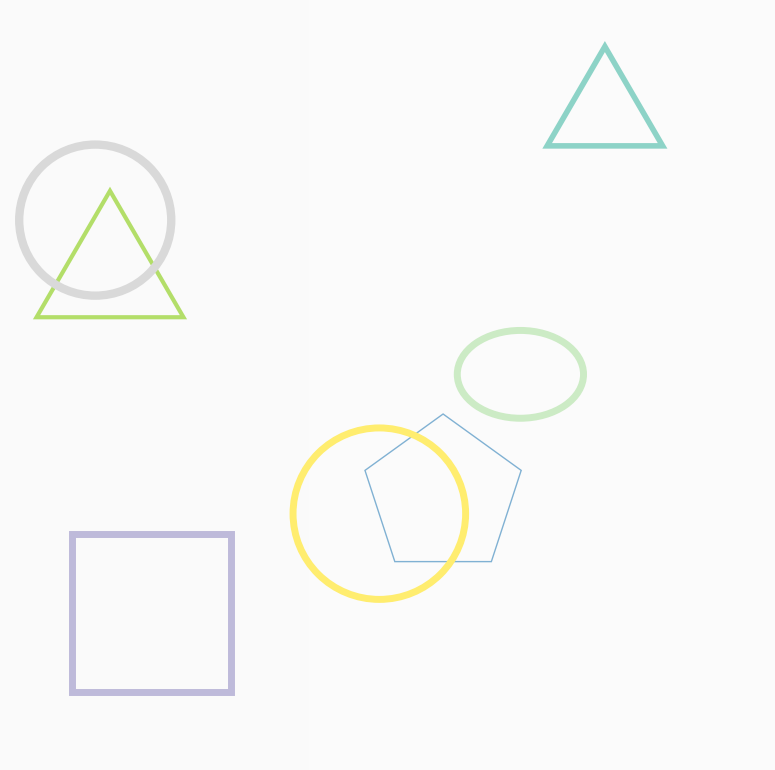[{"shape": "triangle", "thickness": 2, "radius": 0.43, "center": [0.78, 0.854]}, {"shape": "square", "thickness": 2.5, "radius": 0.51, "center": [0.195, 0.203]}, {"shape": "pentagon", "thickness": 0.5, "radius": 0.53, "center": [0.572, 0.356]}, {"shape": "triangle", "thickness": 1.5, "radius": 0.55, "center": [0.142, 0.643]}, {"shape": "circle", "thickness": 3, "radius": 0.49, "center": [0.123, 0.714]}, {"shape": "oval", "thickness": 2.5, "radius": 0.41, "center": [0.671, 0.514]}, {"shape": "circle", "thickness": 2.5, "radius": 0.56, "center": [0.489, 0.333]}]